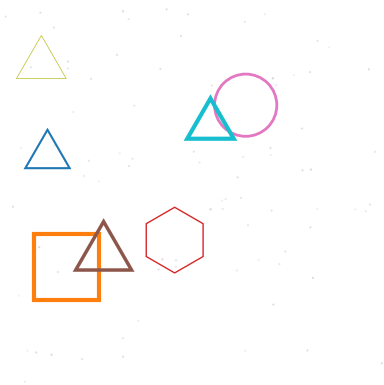[{"shape": "triangle", "thickness": 1.5, "radius": 0.33, "center": [0.123, 0.596]}, {"shape": "square", "thickness": 3, "radius": 0.43, "center": [0.173, 0.307]}, {"shape": "hexagon", "thickness": 1, "radius": 0.43, "center": [0.454, 0.376]}, {"shape": "triangle", "thickness": 2.5, "radius": 0.42, "center": [0.269, 0.341]}, {"shape": "circle", "thickness": 2, "radius": 0.4, "center": [0.638, 0.727]}, {"shape": "triangle", "thickness": 0.5, "radius": 0.37, "center": [0.107, 0.833]}, {"shape": "triangle", "thickness": 3, "radius": 0.35, "center": [0.547, 0.675]}]